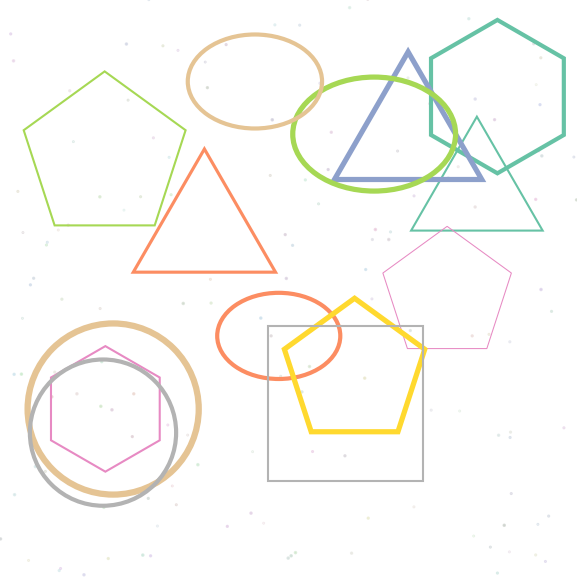[{"shape": "triangle", "thickness": 1, "radius": 0.66, "center": [0.826, 0.666]}, {"shape": "hexagon", "thickness": 2, "radius": 0.66, "center": [0.861, 0.832]}, {"shape": "oval", "thickness": 2, "radius": 0.53, "center": [0.483, 0.417]}, {"shape": "triangle", "thickness": 1.5, "radius": 0.71, "center": [0.354, 0.599]}, {"shape": "triangle", "thickness": 2.5, "radius": 0.74, "center": [0.707, 0.762]}, {"shape": "pentagon", "thickness": 0.5, "radius": 0.58, "center": [0.774, 0.49]}, {"shape": "hexagon", "thickness": 1, "radius": 0.54, "center": [0.182, 0.291]}, {"shape": "pentagon", "thickness": 1, "radius": 0.74, "center": [0.181, 0.728]}, {"shape": "oval", "thickness": 2.5, "radius": 0.7, "center": [0.648, 0.767]}, {"shape": "pentagon", "thickness": 2.5, "radius": 0.64, "center": [0.614, 0.355]}, {"shape": "circle", "thickness": 3, "radius": 0.74, "center": [0.196, 0.291]}, {"shape": "oval", "thickness": 2, "radius": 0.58, "center": [0.441, 0.858]}, {"shape": "square", "thickness": 1, "radius": 0.67, "center": [0.598, 0.3]}, {"shape": "circle", "thickness": 2, "radius": 0.63, "center": [0.178, 0.25]}]